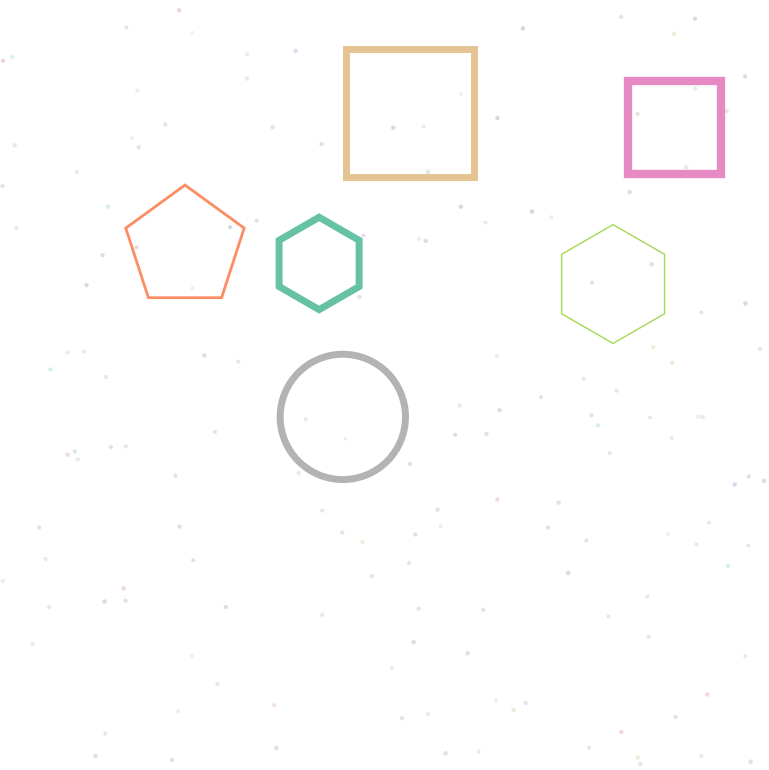[{"shape": "hexagon", "thickness": 2.5, "radius": 0.3, "center": [0.414, 0.658]}, {"shape": "pentagon", "thickness": 1, "radius": 0.4, "center": [0.24, 0.679]}, {"shape": "square", "thickness": 3, "radius": 0.3, "center": [0.876, 0.835]}, {"shape": "hexagon", "thickness": 0.5, "radius": 0.39, "center": [0.796, 0.631]}, {"shape": "square", "thickness": 2.5, "radius": 0.41, "center": [0.532, 0.854]}, {"shape": "circle", "thickness": 2.5, "radius": 0.41, "center": [0.445, 0.459]}]